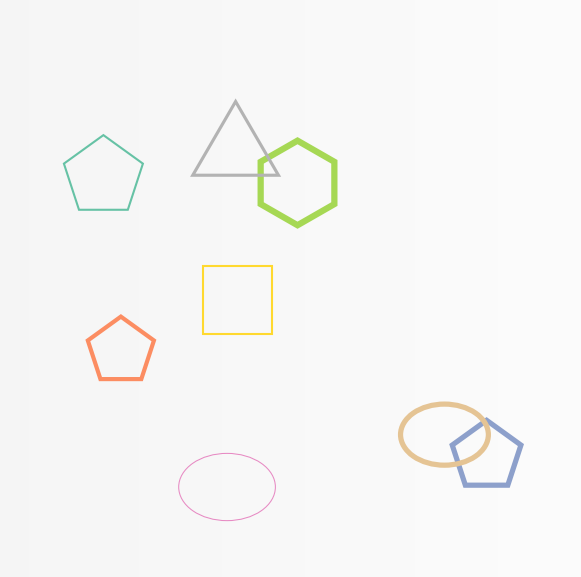[{"shape": "pentagon", "thickness": 1, "radius": 0.36, "center": [0.178, 0.694]}, {"shape": "pentagon", "thickness": 2, "radius": 0.3, "center": [0.208, 0.391]}, {"shape": "pentagon", "thickness": 2.5, "radius": 0.31, "center": [0.837, 0.209]}, {"shape": "oval", "thickness": 0.5, "radius": 0.42, "center": [0.391, 0.156]}, {"shape": "hexagon", "thickness": 3, "radius": 0.37, "center": [0.512, 0.682]}, {"shape": "square", "thickness": 1, "radius": 0.3, "center": [0.409, 0.479]}, {"shape": "oval", "thickness": 2.5, "radius": 0.38, "center": [0.765, 0.247]}, {"shape": "triangle", "thickness": 1.5, "radius": 0.43, "center": [0.405, 0.738]}]